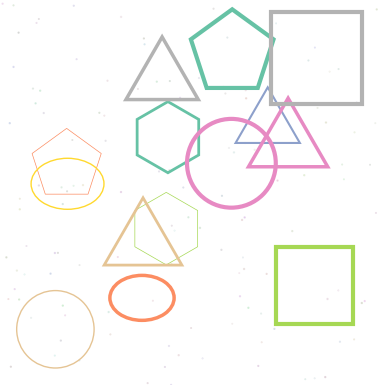[{"shape": "hexagon", "thickness": 2, "radius": 0.46, "center": [0.436, 0.644]}, {"shape": "pentagon", "thickness": 3, "radius": 0.56, "center": [0.603, 0.863]}, {"shape": "oval", "thickness": 2.5, "radius": 0.42, "center": [0.369, 0.226]}, {"shape": "pentagon", "thickness": 0.5, "radius": 0.47, "center": [0.173, 0.572]}, {"shape": "triangle", "thickness": 1.5, "radius": 0.48, "center": [0.695, 0.677]}, {"shape": "circle", "thickness": 3, "radius": 0.58, "center": [0.601, 0.576]}, {"shape": "triangle", "thickness": 2.5, "radius": 0.59, "center": [0.748, 0.626]}, {"shape": "hexagon", "thickness": 0.5, "radius": 0.47, "center": [0.432, 0.406]}, {"shape": "square", "thickness": 3, "radius": 0.5, "center": [0.818, 0.26]}, {"shape": "oval", "thickness": 1, "radius": 0.47, "center": [0.175, 0.523]}, {"shape": "circle", "thickness": 1, "radius": 0.5, "center": [0.144, 0.145]}, {"shape": "triangle", "thickness": 2, "radius": 0.58, "center": [0.372, 0.37]}, {"shape": "triangle", "thickness": 2.5, "radius": 0.54, "center": [0.421, 0.796]}, {"shape": "square", "thickness": 3, "radius": 0.6, "center": [0.822, 0.849]}]